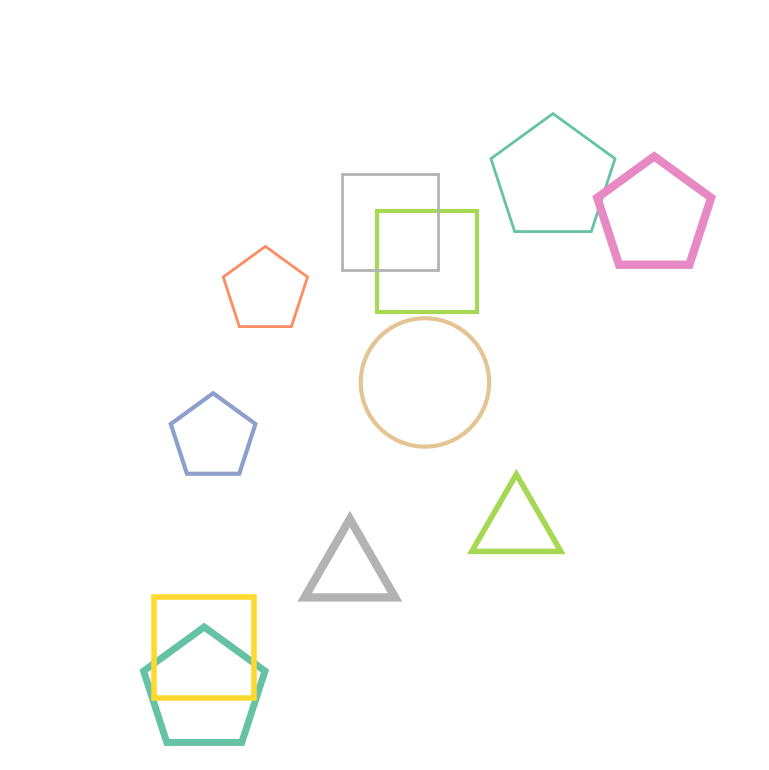[{"shape": "pentagon", "thickness": 1, "radius": 0.42, "center": [0.718, 0.768]}, {"shape": "pentagon", "thickness": 2.5, "radius": 0.41, "center": [0.265, 0.103]}, {"shape": "pentagon", "thickness": 1, "radius": 0.29, "center": [0.345, 0.622]}, {"shape": "pentagon", "thickness": 1.5, "radius": 0.29, "center": [0.277, 0.432]}, {"shape": "pentagon", "thickness": 3, "radius": 0.39, "center": [0.85, 0.719]}, {"shape": "triangle", "thickness": 2, "radius": 0.33, "center": [0.671, 0.317]}, {"shape": "square", "thickness": 1.5, "radius": 0.33, "center": [0.555, 0.66]}, {"shape": "square", "thickness": 2, "radius": 0.33, "center": [0.265, 0.159]}, {"shape": "circle", "thickness": 1.5, "radius": 0.42, "center": [0.552, 0.503]}, {"shape": "square", "thickness": 1, "radius": 0.31, "center": [0.507, 0.711]}, {"shape": "triangle", "thickness": 3, "radius": 0.34, "center": [0.454, 0.258]}]